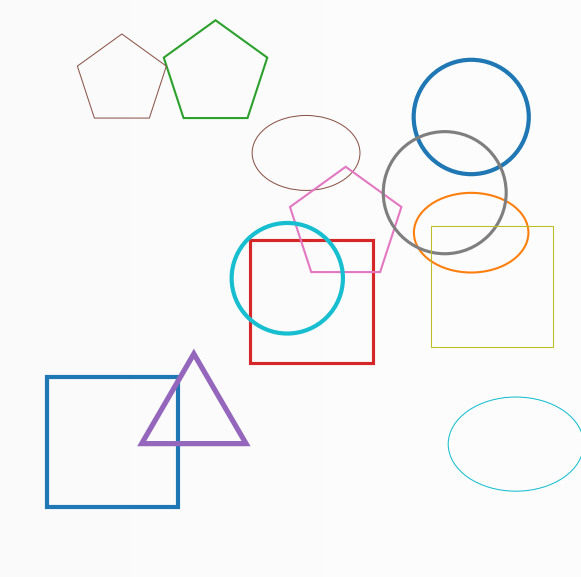[{"shape": "circle", "thickness": 2, "radius": 0.5, "center": [0.811, 0.797]}, {"shape": "square", "thickness": 2, "radius": 0.57, "center": [0.193, 0.234]}, {"shape": "oval", "thickness": 1, "radius": 0.49, "center": [0.811, 0.596]}, {"shape": "pentagon", "thickness": 1, "radius": 0.47, "center": [0.371, 0.87]}, {"shape": "square", "thickness": 1.5, "radius": 0.53, "center": [0.536, 0.477]}, {"shape": "triangle", "thickness": 2.5, "radius": 0.52, "center": [0.334, 0.283]}, {"shape": "pentagon", "thickness": 0.5, "radius": 0.4, "center": [0.21, 0.86]}, {"shape": "oval", "thickness": 0.5, "radius": 0.46, "center": [0.527, 0.734]}, {"shape": "pentagon", "thickness": 1, "radius": 0.5, "center": [0.595, 0.61]}, {"shape": "circle", "thickness": 1.5, "radius": 0.53, "center": [0.765, 0.665]}, {"shape": "square", "thickness": 0.5, "radius": 0.53, "center": [0.847, 0.503]}, {"shape": "circle", "thickness": 2, "radius": 0.48, "center": [0.494, 0.517]}, {"shape": "oval", "thickness": 0.5, "radius": 0.58, "center": [0.888, 0.23]}]